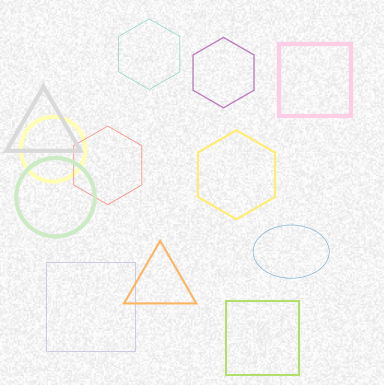[{"shape": "hexagon", "thickness": 0.5, "radius": 0.46, "center": [0.388, 0.859]}, {"shape": "circle", "thickness": 3, "radius": 0.42, "center": [0.138, 0.612]}, {"shape": "square", "thickness": 0.5, "radius": 0.58, "center": [0.234, 0.205]}, {"shape": "hexagon", "thickness": 0.5, "radius": 0.51, "center": [0.28, 0.571]}, {"shape": "oval", "thickness": 0.5, "radius": 0.49, "center": [0.756, 0.346]}, {"shape": "triangle", "thickness": 1.5, "radius": 0.54, "center": [0.416, 0.266]}, {"shape": "square", "thickness": 1.5, "radius": 0.48, "center": [0.682, 0.121]}, {"shape": "square", "thickness": 3, "radius": 0.47, "center": [0.818, 0.793]}, {"shape": "triangle", "thickness": 3, "radius": 0.56, "center": [0.113, 0.664]}, {"shape": "hexagon", "thickness": 1, "radius": 0.46, "center": [0.581, 0.811]}, {"shape": "circle", "thickness": 3, "radius": 0.51, "center": [0.144, 0.488]}, {"shape": "hexagon", "thickness": 1.5, "radius": 0.58, "center": [0.614, 0.546]}]